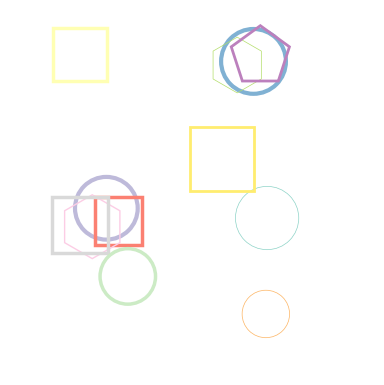[{"shape": "circle", "thickness": 0.5, "radius": 0.41, "center": [0.694, 0.434]}, {"shape": "square", "thickness": 2.5, "radius": 0.35, "center": [0.208, 0.859]}, {"shape": "circle", "thickness": 3, "radius": 0.41, "center": [0.276, 0.459]}, {"shape": "square", "thickness": 2.5, "radius": 0.31, "center": [0.307, 0.426]}, {"shape": "circle", "thickness": 3, "radius": 0.42, "center": [0.658, 0.841]}, {"shape": "circle", "thickness": 0.5, "radius": 0.31, "center": [0.691, 0.185]}, {"shape": "hexagon", "thickness": 0.5, "radius": 0.36, "center": [0.616, 0.831]}, {"shape": "hexagon", "thickness": 1, "radius": 0.41, "center": [0.24, 0.411]}, {"shape": "square", "thickness": 2.5, "radius": 0.37, "center": [0.208, 0.416]}, {"shape": "pentagon", "thickness": 2, "radius": 0.4, "center": [0.676, 0.854]}, {"shape": "circle", "thickness": 2.5, "radius": 0.36, "center": [0.332, 0.282]}, {"shape": "square", "thickness": 2, "radius": 0.41, "center": [0.577, 0.587]}]